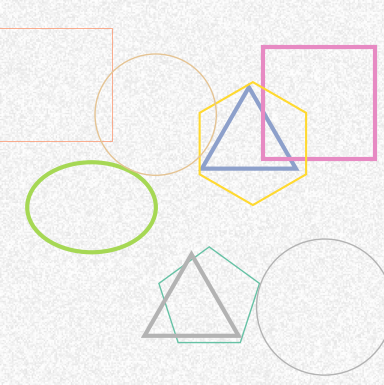[{"shape": "pentagon", "thickness": 1, "radius": 0.69, "center": [0.543, 0.221]}, {"shape": "square", "thickness": 0.5, "radius": 0.74, "center": [0.143, 0.78]}, {"shape": "triangle", "thickness": 3, "radius": 0.71, "center": [0.647, 0.632]}, {"shape": "square", "thickness": 3, "radius": 0.73, "center": [0.828, 0.732]}, {"shape": "oval", "thickness": 3, "radius": 0.84, "center": [0.238, 0.462]}, {"shape": "hexagon", "thickness": 1.5, "radius": 0.8, "center": [0.657, 0.627]}, {"shape": "circle", "thickness": 1, "radius": 0.79, "center": [0.404, 0.702]}, {"shape": "circle", "thickness": 1, "radius": 0.88, "center": [0.843, 0.202]}, {"shape": "triangle", "thickness": 3, "radius": 0.71, "center": [0.497, 0.198]}]